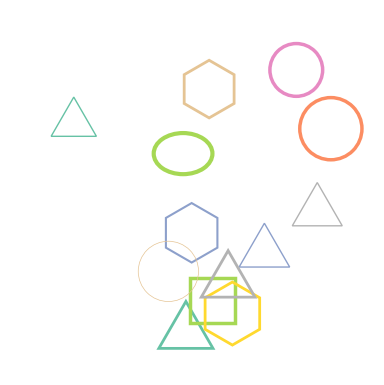[{"shape": "triangle", "thickness": 1, "radius": 0.34, "center": [0.192, 0.68]}, {"shape": "triangle", "thickness": 2, "radius": 0.41, "center": [0.483, 0.136]}, {"shape": "circle", "thickness": 2.5, "radius": 0.4, "center": [0.859, 0.666]}, {"shape": "hexagon", "thickness": 1.5, "radius": 0.39, "center": [0.498, 0.395]}, {"shape": "triangle", "thickness": 1, "radius": 0.38, "center": [0.687, 0.344]}, {"shape": "circle", "thickness": 2.5, "radius": 0.34, "center": [0.77, 0.818]}, {"shape": "square", "thickness": 2.5, "radius": 0.29, "center": [0.551, 0.219]}, {"shape": "oval", "thickness": 3, "radius": 0.38, "center": [0.476, 0.601]}, {"shape": "hexagon", "thickness": 2, "radius": 0.41, "center": [0.604, 0.186]}, {"shape": "hexagon", "thickness": 2, "radius": 0.37, "center": [0.543, 0.769]}, {"shape": "circle", "thickness": 0.5, "radius": 0.39, "center": [0.437, 0.295]}, {"shape": "triangle", "thickness": 1, "radius": 0.37, "center": [0.824, 0.451]}, {"shape": "triangle", "thickness": 2, "radius": 0.4, "center": [0.593, 0.268]}]